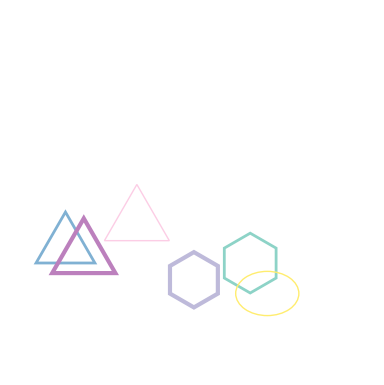[{"shape": "hexagon", "thickness": 2, "radius": 0.39, "center": [0.65, 0.317]}, {"shape": "hexagon", "thickness": 3, "radius": 0.36, "center": [0.504, 0.273]}, {"shape": "triangle", "thickness": 2, "radius": 0.44, "center": [0.17, 0.361]}, {"shape": "triangle", "thickness": 1, "radius": 0.49, "center": [0.356, 0.424]}, {"shape": "triangle", "thickness": 3, "radius": 0.47, "center": [0.218, 0.338]}, {"shape": "oval", "thickness": 1, "radius": 0.41, "center": [0.694, 0.238]}]